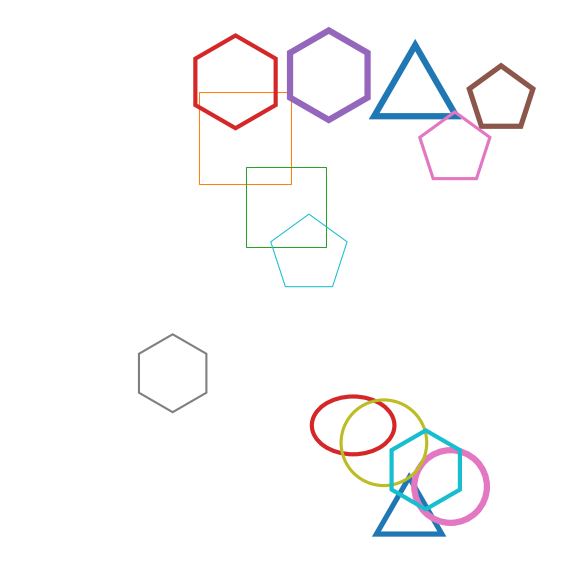[{"shape": "triangle", "thickness": 3, "radius": 0.41, "center": [0.719, 0.839]}, {"shape": "triangle", "thickness": 2.5, "radius": 0.33, "center": [0.709, 0.107]}, {"shape": "square", "thickness": 0.5, "radius": 0.4, "center": [0.424, 0.76]}, {"shape": "square", "thickness": 0.5, "radius": 0.34, "center": [0.495, 0.64]}, {"shape": "hexagon", "thickness": 2, "radius": 0.4, "center": [0.408, 0.857]}, {"shape": "oval", "thickness": 2, "radius": 0.36, "center": [0.611, 0.263]}, {"shape": "hexagon", "thickness": 3, "radius": 0.39, "center": [0.569, 0.869]}, {"shape": "pentagon", "thickness": 2.5, "radius": 0.29, "center": [0.868, 0.827]}, {"shape": "pentagon", "thickness": 1.5, "radius": 0.32, "center": [0.788, 0.741]}, {"shape": "circle", "thickness": 3, "radius": 0.31, "center": [0.78, 0.157]}, {"shape": "hexagon", "thickness": 1, "radius": 0.34, "center": [0.299, 0.353]}, {"shape": "circle", "thickness": 1.5, "radius": 0.37, "center": [0.665, 0.232]}, {"shape": "pentagon", "thickness": 0.5, "radius": 0.35, "center": [0.535, 0.559]}, {"shape": "hexagon", "thickness": 2, "radius": 0.34, "center": [0.737, 0.186]}]